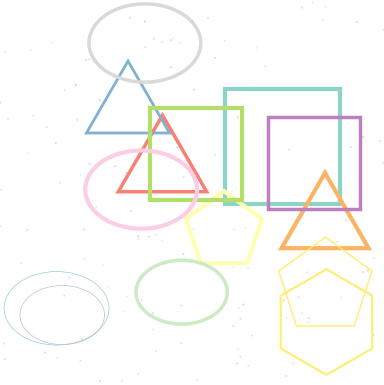[{"shape": "square", "thickness": 3, "radius": 0.75, "center": [0.733, 0.619]}, {"shape": "oval", "thickness": 0.5, "radius": 0.68, "center": [0.147, 0.199]}, {"shape": "pentagon", "thickness": 3, "radius": 0.52, "center": [0.582, 0.4]}, {"shape": "oval", "thickness": 0.5, "radius": 0.55, "center": [0.162, 0.182]}, {"shape": "triangle", "thickness": 2.5, "radius": 0.66, "center": [0.422, 0.568]}, {"shape": "triangle", "thickness": 2, "radius": 0.62, "center": [0.333, 0.717]}, {"shape": "triangle", "thickness": 3, "radius": 0.65, "center": [0.844, 0.421]}, {"shape": "square", "thickness": 3, "radius": 0.59, "center": [0.509, 0.6]}, {"shape": "oval", "thickness": 3, "radius": 0.73, "center": [0.367, 0.508]}, {"shape": "oval", "thickness": 2.5, "radius": 0.73, "center": [0.376, 0.888]}, {"shape": "square", "thickness": 2.5, "radius": 0.6, "center": [0.815, 0.578]}, {"shape": "oval", "thickness": 2.5, "radius": 0.59, "center": [0.472, 0.241]}, {"shape": "pentagon", "thickness": 1, "radius": 0.64, "center": [0.845, 0.257]}, {"shape": "hexagon", "thickness": 1.5, "radius": 0.69, "center": [0.848, 0.164]}]